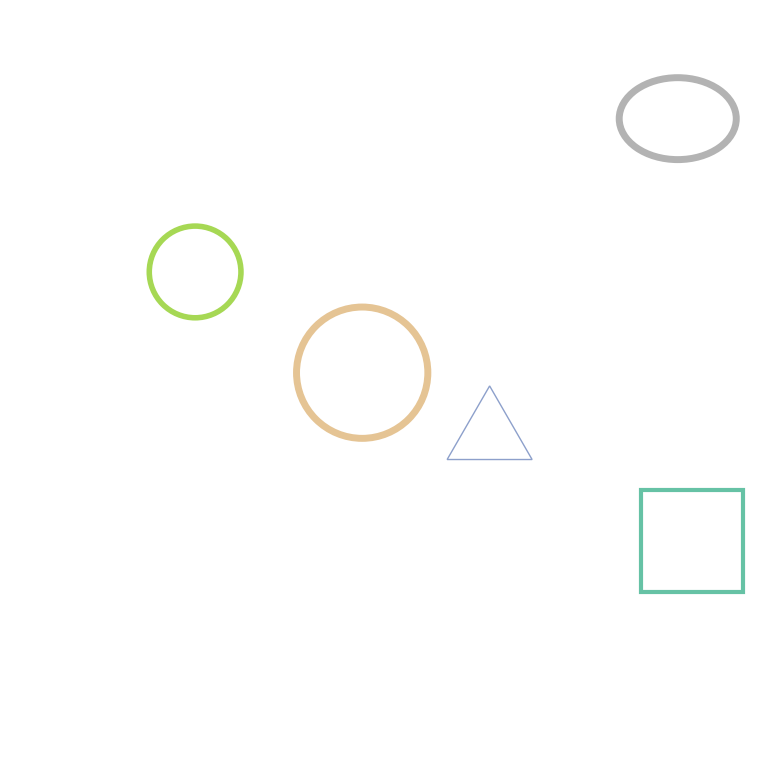[{"shape": "square", "thickness": 1.5, "radius": 0.33, "center": [0.899, 0.297]}, {"shape": "triangle", "thickness": 0.5, "radius": 0.32, "center": [0.636, 0.435]}, {"shape": "circle", "thickness": 2, "radius": 0.3, "center": [0.253, 0.647]}, {"shape": "circle", "thickness": 2.5, "radius": 0.43, "center": [0.47, 0.516]}, {"shape": "oval", "thickness": 2.5, "radius": 0.38, "center": [0.88, 0.846]}]